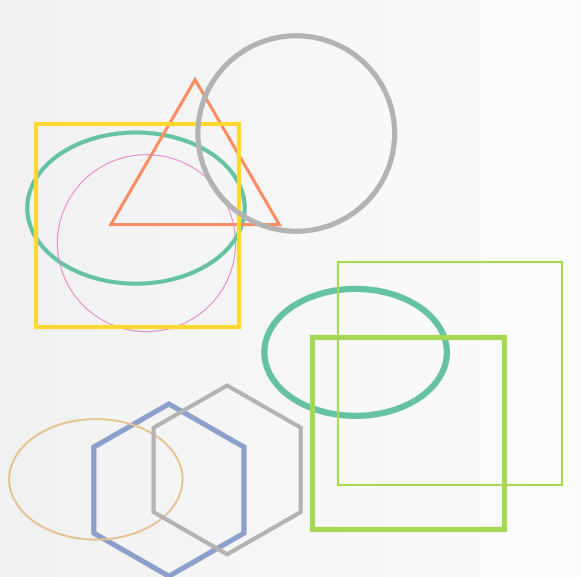[{"shape": "oval", "thickness": 2, "radius": 0.94, "center": [0.234, 0.639]}, {"shape": "oval", "thickness": 3, "radius": 0.79, "center": [0.612, 0.389]}, {"shape": "triangle", "thickness": 1.5, "radius": 0.84, "center": [0.336, 0.694]}, {"shape": "hexagon", "thickness": 2.5, "radius": 0.75, "center": [0.291, 0.15]}, {"shape": "circle", "thickness": 0.5, "radius": 0.77, "center": [0.252, 0.578]}, {"shape": "square", "thickness": 2.5, "radius": 0.83, "center": [0.702, 0.249]}, {"shape": "square", "thickness": 1, "radius": 0.96, "center": [0.774, 0.352]}, {"shape": "square", "thickness": 2, "radius": 0.88, "center": [0.236, 0.609]}, {"shape": "oval", "thickness": 1, "radius": 0.75, "center": [0.165, 0.169]}, {"shape": "hexagon", "thickness": 2, "radius": 0.73, "center": [0.391, 0.185]}, {"shape": "circle", "thickness": 2.5, "radius": 0.85, "center": [0.51, 0.768]}]